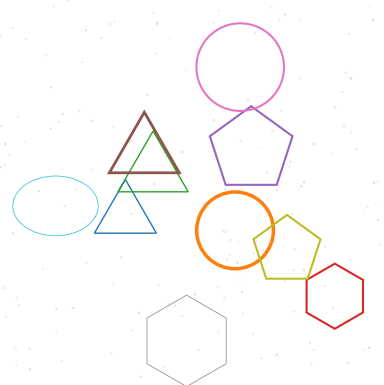[{"shape": "triangle", "thickness": 1, "radius": 0.46, "center": [0.326, 0.441]}, {"shape": "circle", "thickness": 2.5, "radius": 0.5, "center": [0.611, 0.402]}, {"shape": "triangle", "thickness": 1, "radius": 0.53, "center": [0.398, 0.555]}, {"shape": "hexagon", "thickness": 1.5, "radius": 0.42, "center": [0.87, 0.231]}, {"shape": "pentagon", "thickness": 1.5, "radius": 0.56, "center": [0.652, 0.611]}, {"shape": "triangle", "thickness": 2, "radius": 0.52, "center": [0.375, 0.604]}, {"shape": "circle", "thickness": 1.5, "radius": 0.57, "center": [0.624, 0.826]}, {"shape": "hexagon", "thickness": 0.5, "radius": 0.59, "center": [0.485, 0.115]}, {"shape": "pentagon", "thickness": 1.5, "radius": 0.46, "center": [0.745, 0.35]}, {"shape": "oval", "thickness": 0.5, "radius": 0.55, "center": [0.144, 0.465]}]